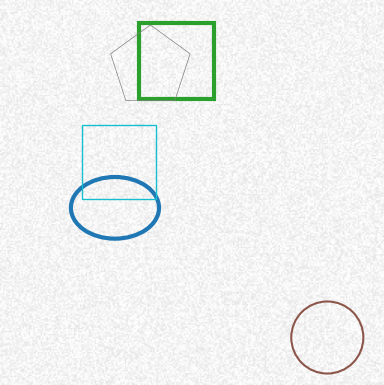[{"shape": "oval", "thickness": 3, "radius": 0.57, "center": [0.299, 0.46]}, {"shape": "square", "thickness": 3, "radius": 0.49, "center": [0.458, 0.842]}, {"shape": "circle", "thickness": 1.5, "radius": 0.47, "center": [0.85, 0.123]}, {"shape": "pentagon", "thickness": 0.5, "radius": 0.54, "center": [0.391, 0.827]}, {"shape": "square", "thickness": 1, "radius": 0.48, "center": [0.309, 0.579]}]